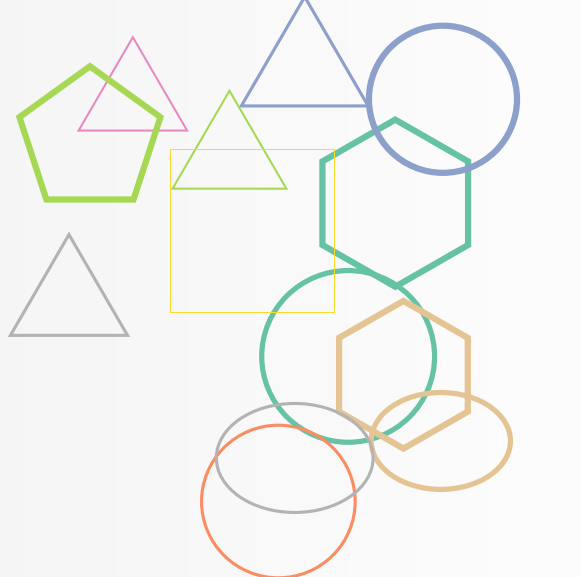[{"shape": "hexagon", "thickness": 3, "radius": 0.72, "center": [0.68, 0.647]}, {"shape": "circle", "thickness": 2.5, "radius": 0.74, "center": [0.599, 0.382]}, {"shape": "circle", "thickness": 1.5, "radius": 0.66, "center": [0.479, 0.131]}, {"shape": "triangle", "thickness": 1.5, "radius": 0.63, "center": [0.524, 0.879]}, {"shape": "circle", "thickness": 3, "radius": 0.64, "center": [0.762, 0.827]}, {"shape": "triangle", "thickness": 1, "radius": 0.54, "center": [0.229, 0.827]}, {"shape": "pentagon", "thickness": 3, "radius": 0.64, "center": [0.155, 0.757]}, {"shape": "triangle", "thickness": 1, "radius": 0.57, "center": [0.395, 0.729]}, {"shape": "square", "thickness": 0.5, "radius": 0.71, "center": [0.433, 0.6]}, {"shape": "hexagon", "thickness": 3, "radius": 0.64, "center": [0.694, 0.35]}, {"shape": "oval", "thickness": 2.5, "radius": 0.6, "center": [0.758, 0.236]}, {"shape": "triangle", "thickness": 1.5, "radius": 0.58, "center": [0.119, 0.477]}, {"shape": "oval", "thickness": 1.5, "radius": 0.67, "center": [0.507, 0.206]}]